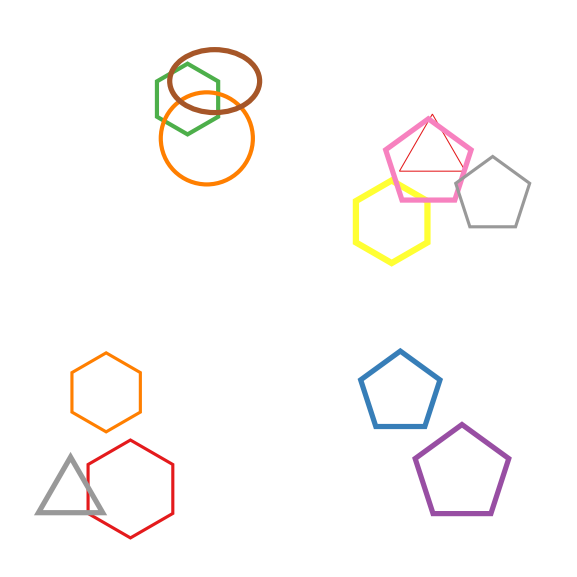[{"shape": "hexagon", "thickness": 1.5, "radius": 0.42, "center": [0.226, 0.152]}, {"shape": "triangle", "thickness": 0.5, "radius": 0.33, "center": [0.749, 0.736]}, {"shape": "pentagon", "thickness": 2.5, "radius": 0.36, "center": [0.693, 0.319]}, {"shape": "hexagon", "thickness": 2, "radius": 0.31, "center": [0.325, 0.828]}, {"shape": "pentagon", "thickness": 2.5, "radius": 0.43, "center": [0.8, 0.179]}, {"shape": "hexagon", "thickness": 1.5, "radius": 0.34, "center": [0.184, 0.32]}, {"shape": "circle", "thickness": 2, "radius": 0.4, "center": [0.358, 0.76]}, {"shape": "hexagon", "thickness": 3, "radius": 0.36, "center": [0.678, 0.615]}, {"shape": "oval", "thickness": 2.5, "radius": 0.39, "center": [0.372, 0.859]}, {"shape": "pentagon", "thickness": 2.5, "radius": 0.39, "center": [0.742, 0.716]}, {"shape": "triangle", "thickness": 2.5, "radius": 0.32, "center": [0.122, 0.143]}, {"shape": "pentagon", "thickness": 1.5, "radius": 0.34, "center": [0.853, 0.661]}]